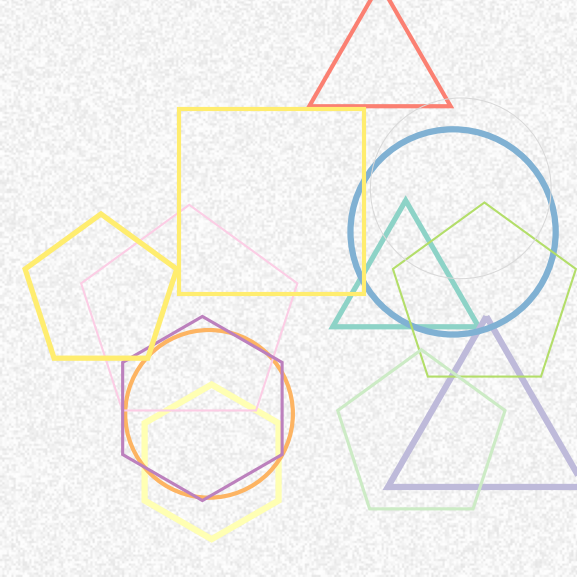[{"shape": "triangle", "thickness": 2.5, "radius": 0.73, "center": [0.702, 0.506]}, {"shape": "hexagon", "thickness": 3, "radius": 0.67, "center": [0.366, 0.199]}, {"shape": "triangle", "thickness": 3, "radius": 0.98, "center": [0.842, 0.254]}, {"shape": "triangle", "thickness": 2, "radius": 0.71, "center": [0.658, 0.886]}, {"shape": "circle", "thickness": 3, "radius": 0.89, "center": [0.785, 0.598]}, {"shape": "circle", "thickness": 2, "radius": 0.73, "center": [0.362, 0.283]}, {"shape": "pentagon", "thickness": 1, "radius": 0.83, "center": [0.839, 0.482]}, {"shape": "pentagon", "thickness": 1, "radius": 0.98, "center": [0.328, 0.448]}, {"shape": "circle", "thickness": 0.5, "radius": 0.78, "center": [0.798, 0.673]}, {"shape": "hexagon", "thickness": 1.5, "radius": 0.8, "center": [0.35, 0.292]}, {"shape": "pentagon", "thickness": 1.5, "radius": 0.76, "center": [0.73, 0.241]}, {"shape": "square", "thickness": 2, "radius": 0.8, "center": [0.47, 0.65]}, {"shape": "pentagon", "thickness": 2.5, "radius": 0.69, "center": [0.175, 0.491]}]